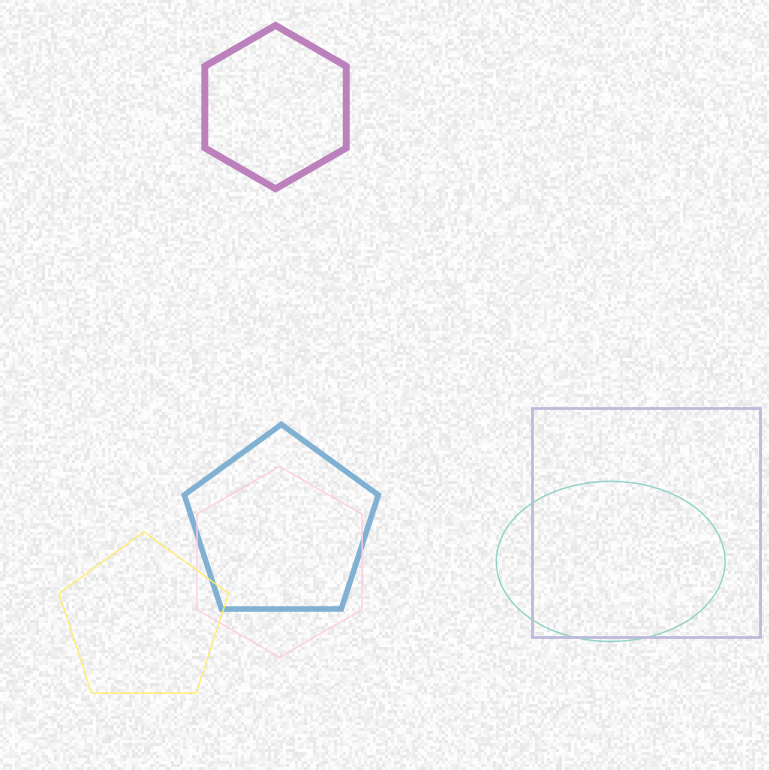[{"shape": "oval", "thickness": 0.5, "radius": 0.74, "center": [0.793, 0.271]}, {"shape": "square", "thickness": 1, "radius": 0.74, "center": [0.839, 0.322]}, {"shape": "pentagon", "thickness": 2, "radius": 0.66, "center": [0.365, 0.316]}, {"shape": "hexagon", "thickness": 0.5, "radius": 0.62, "center": [0.363, 0.27]}, {"shape": "hexagon", "thickness": 2.5, "radius": 0.53, "center": [0.358, 0.861]}, {"shape": "pentagon", "thickness": 0.5, "radius": 0.58, "center": [0.187, 0.194]}]